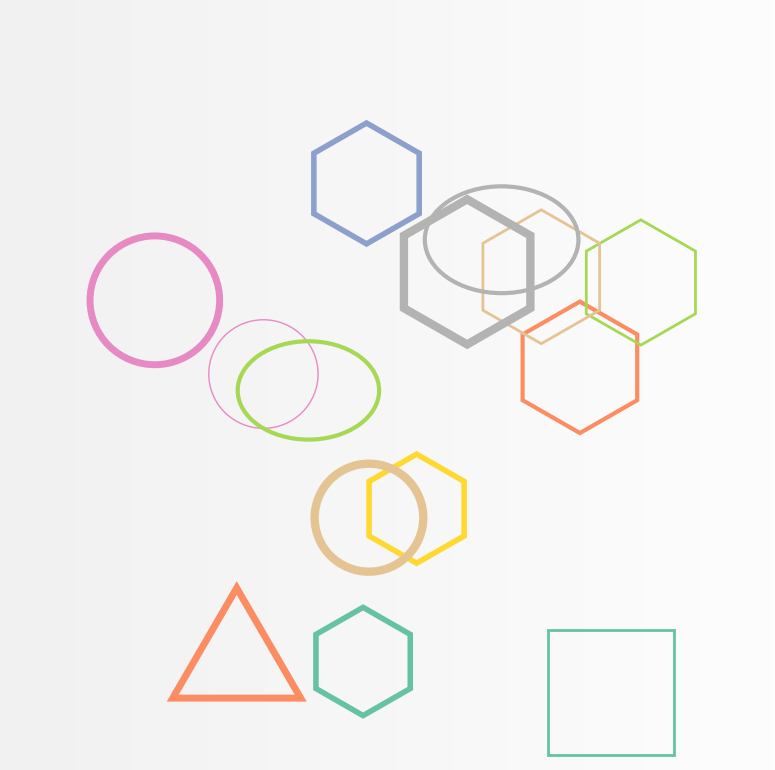[{"shape": "hexagon", "thickness": 2, "radius": 0.35, "center": [0.469, 0.141]}, {"shape": "square", "thickness": 1, "radius": 0.41, "center": [0.789, 0.1]}, {"shape": "triangle", "thickness": 2.5, "radius": 0.48, "center": [0.305, 0.141]}, {"shape": "hexagon", "thickness": 1.5, "radius": 0.43, "center": [0.748, 0.523]}, {"shape": "hexagon", "thickness": 2, "radius": 0.39, "center": [0.473, 0.762]}, {"shape": "circle", "thickness": 2.5, "radius": 0.42, "center": [0.2, 0.61]}, {"shape": "circle", "thickness": 0.5, "radius": 0.35, "center": [0.34, 0.514]}, {"shape": "oval", "thickness": 1.5, "radius": 0.46, "center": [0.398, 0.493]}, {"shape": "hexagon", "thickness": 1, "radius": 0.41, "center": [0.827, 0.633]}, {"shape": "hexagon", "thickness": 2, "radius": 0.35, "center": [0.538, 0.339]}, {"shape": "circle", "thickness": 3, "radius": 0.35, "center": [0.476, 0.328]}, {"shape": "hexagon", "thickness": 1, "radius": 0.43, "center": [0.698, 0.641]}, {"shape": "oval", "thickness": 1.5, "radius": 0.5, "center": [0.647, 0.689]}, {"shape": "hexagon", "thickness": 3, "radius": 0.47, "center": [0.603, 0.647]}]